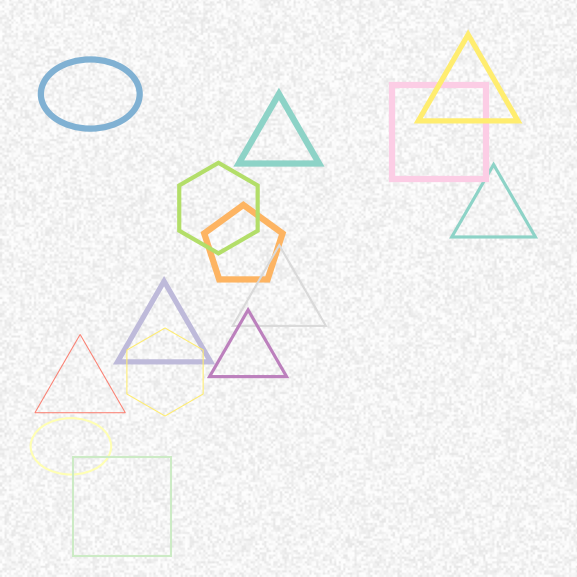[{"shape": "triangle", "thickness": 3, "radius": 0.4, "center": [0.483, 0.756]}, {"shape": "triangle", "thickness": 1.5, "radius": 0.42, "center": [0.855, 0.631]}, {"shape": "oval", "thickness": 1, "radius": 0.35, "center": [0.123, 0.226]}, {"shape": "triangle", "thickness": 2.5, "radius": 0.47, "center": [0.284, 0.419]}, {"shape": "triangle", "thickness": 0.5, "radius": 0.45, "center": [0.139, 0.33]}, {"shape": "oval", "thickness": 3, "radius": 0.43, "center": [0.156, 0.836]}, {"shape": "pentagon", "thickness": 3, "radius": 0.36, "center": [0.421, 0.573]}, {"shape": "hexagon", "thickness": 2, "radius": 0.39, "center": [0.378, 0.639]}, {"shape": "square", "thickness": 3, "radius": 0.41, "center": [0.76, 0.77]}, {"shape": "triangle", "thickness": 1, "radius": 0.47, "center": [0.484, 0.481]}, {"shape": "triangle", "thickness": 1.5, "radius": 0.38, "center": [0.43, 0.386]}, {"shape": "square", "thickness": 1, "radius": 0.43, "center": [0.212, 0.122]}, {"shape": "triangle", "thickness": 2.5, "radius": 0.5, "center": [0.811, 0.84]}, {"shape": "hexagon", "thickness": 0.5, "radius": 0.38, "center": [0.286, 0.355]}]